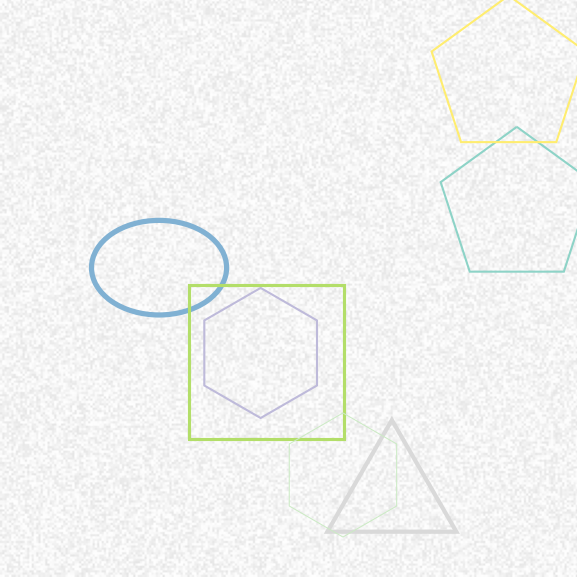[{"shape": "pentagon", "thickness": 1, "radius": 0.69, "center": [0.895, 0.641]}, {"shape": "hexagon", "thickness": 1, "radius": 0.56, "center": [0.451, 0.388]}, {"shape": "oval", "thickness": 2.5, "radius": 0.59, "center": [0.275, 0.536]}, {"shape": "square", "thickness": 1.5, "radius": 0.67, "center": [0.461, 0.372]}, {"shape": "triangle", "thickness": 2, "radius": 0.64, "center": [0.679, 0.143]}, {"shape": "hexagon", "thickness": 0.5, "radius": 0.54, "center": [0.594, 0.177]}, {"shape": "pentagon", "thickness": 1, "radius": 0.7, "center": [0.881, 0.867]}]